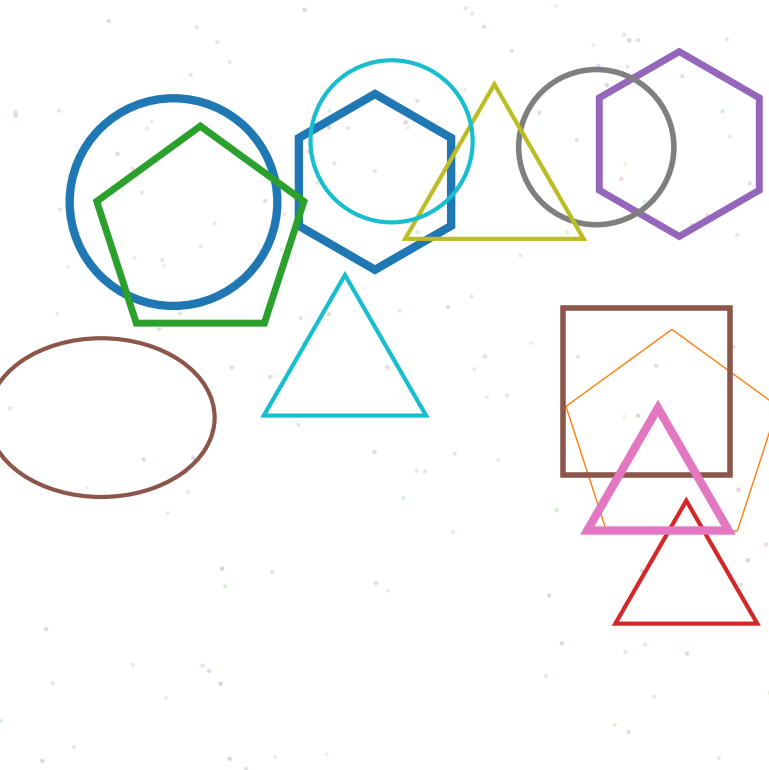[{"shape": "hexagon", "thickness": 3, "radius": 0.57, "center": [0.487, 0.764]}, {"shape": "circle", "thickness": 3, "radius": 0.67, "center": [0.225, 0.738]}, {"shape": "pentagon", "thickness": 0.5, "radius": 0.72, "center": [0.873, 0.428]}, {"shape": "pentagon", "thickness": 2.5, "radius": 0.71, "center": [0.26, 0.695]}, {"shape": "triangle", "thickness": 1.5, "radius": 0.53, "center": [0.891, 0.243]}, {"shape": "hexagon", "thickness": 2.5, "radius": 0.6, "center": [0.882, 0.813]}, {"shape": "square", "thickness": 2, "radius": 0.54, "center": [0.84, 0.492]}, {"shape": "oval", "thickness": 1.5, "radius": 0.74, "center": [0.132, 0.458]}, {"shape": "triangle", "thickness": 3, "radius": 0.53, "center": [0.854, 0.364]}, {"shape": "circle", "thickness": 2, "radius": 0.5, "center": [0.774, 0.809]}, {"shape": "triangle", "thickness": 1.5, "radius": 0.67, "center": [0.642, 0.757]}, {"shape": "circle", "thickness": 1.5, "radius": 0.53, "center": [0.509, 0.816]}, {"shape": "triangle", "thickness": 1.5, "radius": 0.61, "center": [0.448, 0.521]}]